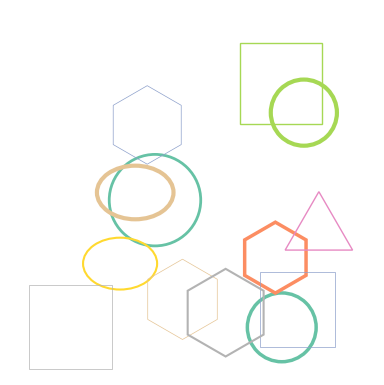[{"shape": "circle", "thickness": 2, "radius": 0.59, "center": [0.403, 0.48]}, {"shape": "circle", "thickness": 2.5, "radius": 0.45, "center": [0.732, 0.15]}, {"shape": "hexagon", "thickness": 2.5, "radius": 0.46, "center": [0.715, 0.331]}, {"shape": "hexagon", "thickness": 0.5, "radius": 0.51, "center": [0.382, 0.675]}, {"shape": "square", "thickness": 0.5, "radius": 0.49, "center": [0.772, 0.196]}, {"shape": "triangle", "thickness": 1, "radius": 0.51, "center": [0.828, 0.401]}, {"shape": "square", "thickness": 1, "radius": 0.53, "center": [0.73, 0.783]}, {"shape": "circle", "thickness": 3, "radius": 0.43, "center": [0.789, 0.707]}, {"shape": "oval", "thickness": 1.5, "radius": 0.48, "center": [0.312, 0.315]}, {"shape": "oval", "thickness": 3, "radius": 0.5, "center": [0.351, 0.5]}, {"shape": "hexagon", "thickness": 0.5, "radius": 0.52, "center": [0.474, 0.222]}, {"shape": "hexagon", "thickness": 1.5, "radius": 0.57, "center": [0.586, 0.188]}, {"shape": "square", "thickness": 0.5, "radius": 0.54, "center": [0.182, 0.151]}]